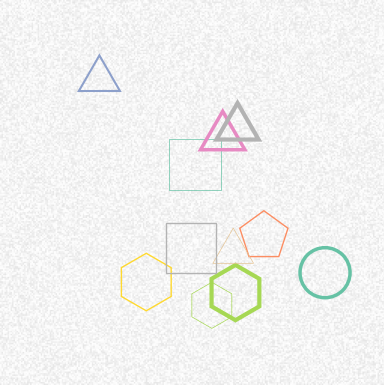[{"shape": "square", "thickness": 0.5, "radius": 0.33, "center": [0.506, 0.573]}, {"shape": "circle", "thickness": 2.5, "radius": 0.32, "center": [0.844, 0.292]}, {"shape": "pentagon", "thickness": 1, "radius": 0.33, "center": [0.685, 0.387]}, {"shape": "triangle", "thickness": 1.5, "radius": 0.31, "center": [0.258, 0.794]}, {"shape": "triangle", "thickness": 2.5, "radius": 0.33, "center": [0.578, 0.644]}, {"shape": "hexagon", "thickness": 3, "radius": 0.36, "center": [0.612, 0.24]}, {"shape": "hexagon", "thickness": 0.5, "radius": 0.3, "center": [0.55, 0.207]}, {"shape": "hexagon", "thickness": 1, "radius": 0.37, "center": [0.38, 0.267]}, {"shape": "triangle", "thickness": 0.5, "radius": 0.31, "center": [0.606, 0.347]}, {"shape": "triangle", "thickness": 3, "radius": 0.32, "center": [0.617, 0.669]}, {"shape": "square", "thickness": 1, "radius": 0.32, "center": [0.496, 0.356]}]